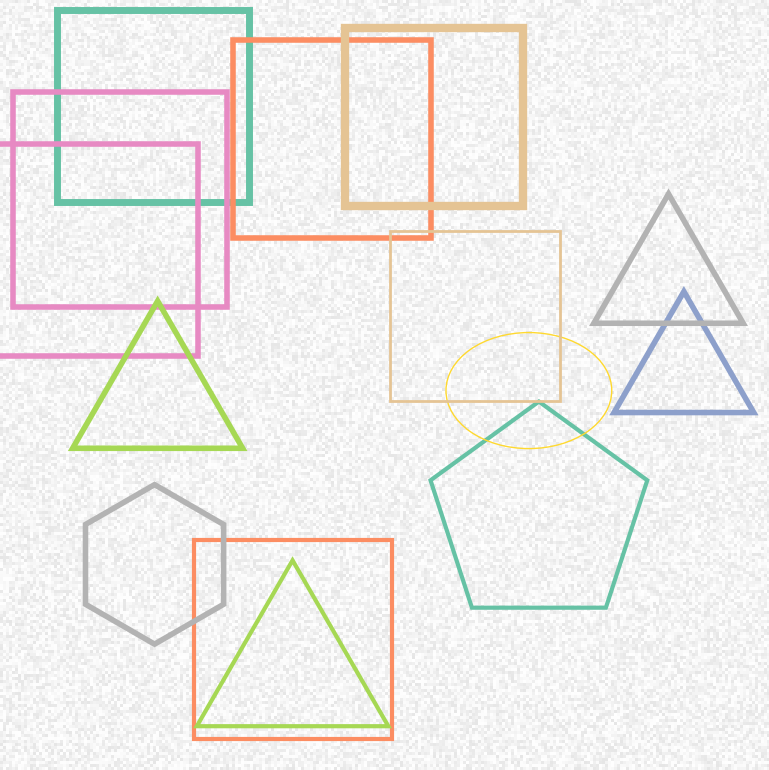[{"shape": "pentagon", "thickness": 1.5, "radius": 0.74, "center": [0.7, 0.331]}, {"shape": "square", "thickness": 2.5, "radius": 0.62, "center": [0.199, 0.863]}, {"shape": "square", "thickness": 2, "radius": 0.64, "center": [0.431, 0.82]}, {"shape": "square", "thickness": 1.5, "radius": 0.64, "center": [0.381, 0.169]}, {"shape": "triangle", "thickness": 2, "radius": 0.52, "center": [0.888, 0.517]}, {"shape": "square", "thickness": 2, "radius": 0.7, "center": [0.156, 0.741]}, {"shape": "square", "thickness": 2, "radius": 0.69, "center": [0.12, 0.675]}, {"shape": "triangle", "thickness": 1.5, "radius": 0.72, "center": [0.38, 0.129]}, {"shape": "triangle", "thickness": 2, "radius": 0.64, "center": [0.205, 0.482]}, {"shape": "oval", "thickness": 0.5, "radius": 0.54, "center": [0.687, 0.493]}, {"shape": "square", "thickness": 1, "radius": 0.55, "center": [0.617, 0.59]}, {"shape": "square", "thickness": 3, "radius": 0.58, "center": [0.564, 0.848]}, {"shape": "triangle", "thickness": 2, "radius": 0.56, "center": [0.868, 0.636]}, {"shape": "hexagon", "thickness": 2, "radius": 0.52, "center": [0.201, 0.267]}]